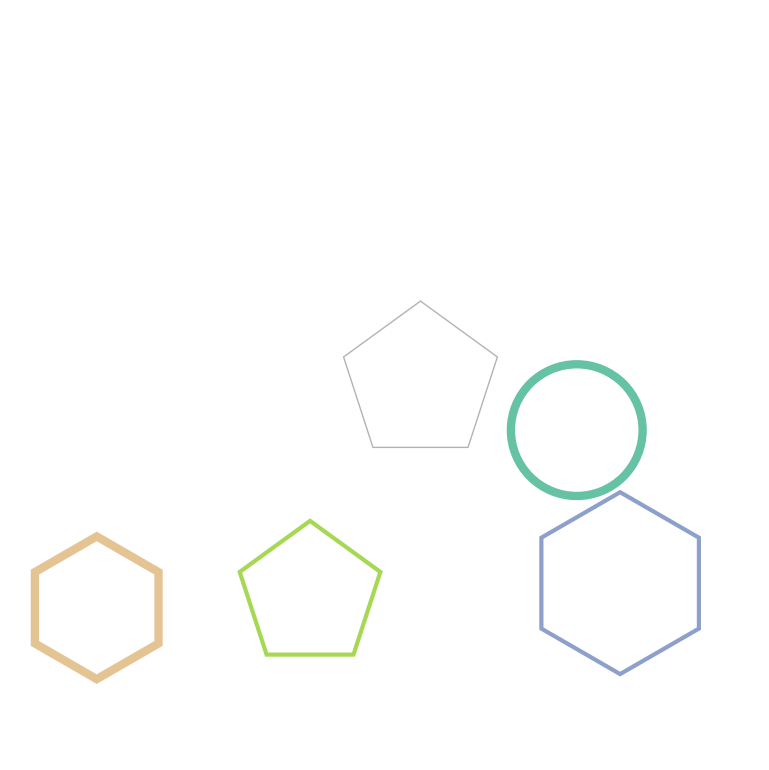[{"shape": "circle", "thickness": 3, "radius": 0.43, "center": [0.749, 0.441]}, {"shape": "hexagon", "thickness": 1.5, "radius": 0.59, "center": [0.805, 0.243]}, {"shape": "pentagon", "thickness": 1.5, "radius": 0.48, "center": [0.403, 0.228]}, {"shape": "hexagon", "thickness": 3, "radius": 0.46, "center": [0.126, 0.211]}, {"shape": "pentagon", "thickness": 0.5, "radius": 0.53, "center": [0.546, 0.504]}]